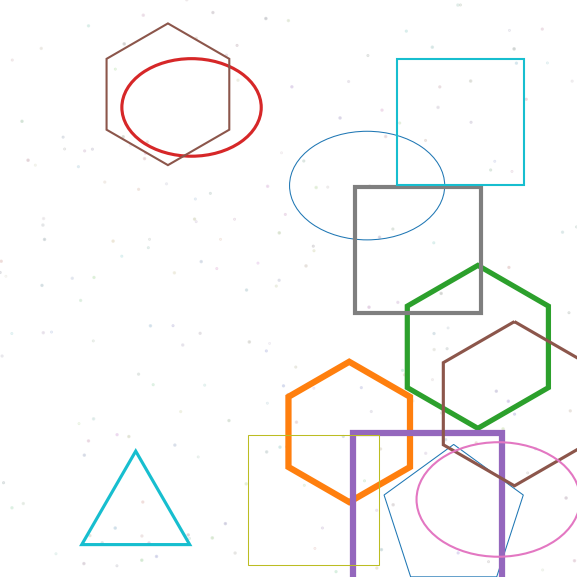[{"shape": "pentagon", "thickness": 0.5, "radius": 0.63, "center": [0.786, 0.103]}, {"shape": "oval", "thickness": 0.5, "radius": 0.67, "center": [0.636, 0.678]}, {"shape": "hexagon", "thickness": 3, "radius": 0.61, "center": [0.605, 0.251]}, {"shape": "hexagon", "thickness": 2.5, "radius": 0.71, "center": [0.827, 0.399]}, {"shape": "oval", "thickness": 1.5, "radius": 0.6, "center": [0.332, 0.813]}, {"shape": "square", "thickness": 3, "radius": 0.65, "center": [0.74, 0.12]}, {"shape": "hexagon", "thickness": 1, "radius": 0.61, "center": [0.291, 0.836]}, {"shape": "hexagon", "thickness": 1.5, "radius": 0.71, "center": [0.891, 0.3]}, {"shape": "oval", "thickness": 1, "radius": 0.71, "center": [0.863, 0.134]}, {"shape": "square", "thickness": 2, "radius": 0.55, "center": [0.723, 0.566]}, {"shape": "square", "thickness": 0.5, "radius": 0.56, "center": [0.543, 0.134]}, {"shape": "square", "thickness": 1, "radius": 0.55, "center": [0.797, 0.788]}, {"shape": "triangle", "thickness": 1.5, "radius": 0.54, "center": [0.235, 0.11]}]